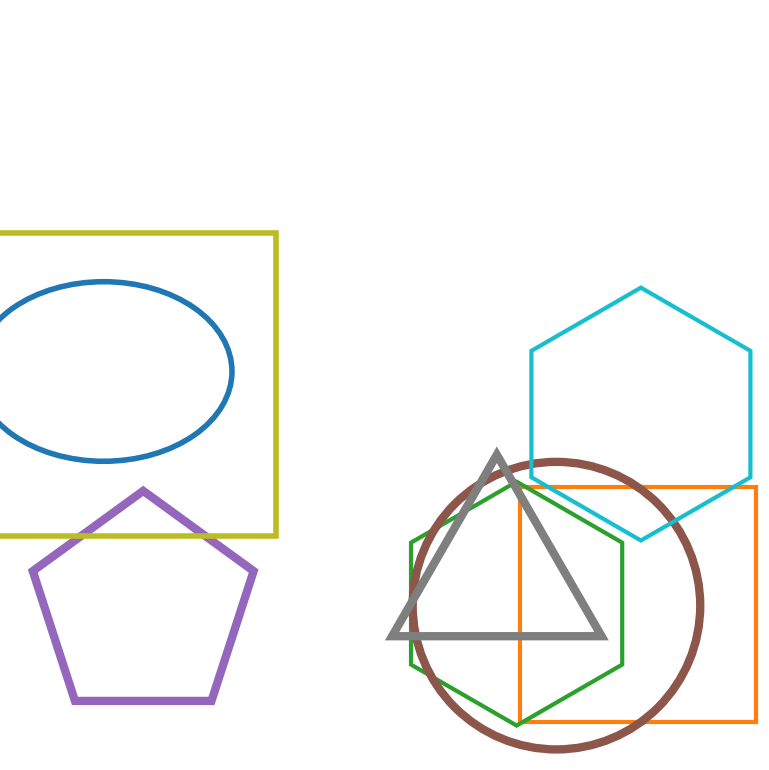[{"shape": "oval", "thickness": 2, "radius": 0.83, "center": [0.135, 0.518]}, {"shape": "square", "thickness": 1.5, "radius": 0.76, "center": [0.829, 0.215]}, {"shape": "hexagon", "thickness": 1.5, "radius": 0.79, "center": [0.671, 0.216]}, {"shape": "pentagon", "thickness": 3, "radius": 0.75, "center": [0.186, 0.212]}, {"shape": "circle", "thickness": 3, "radius": 0.93, "center": [0.723, 0.213]}, {"shape": "triangle", "thickness": 3, "radius": 0.79, "center": [0.645, 0.252]}, {"shape": "square", "thickness": 2, "radius": 0.99, "center": [0.162, 0.501]}, {"shape": "hexagon", "thickness": 1.5, "radius": 0.82, "center": [0.832, 0.462]}]